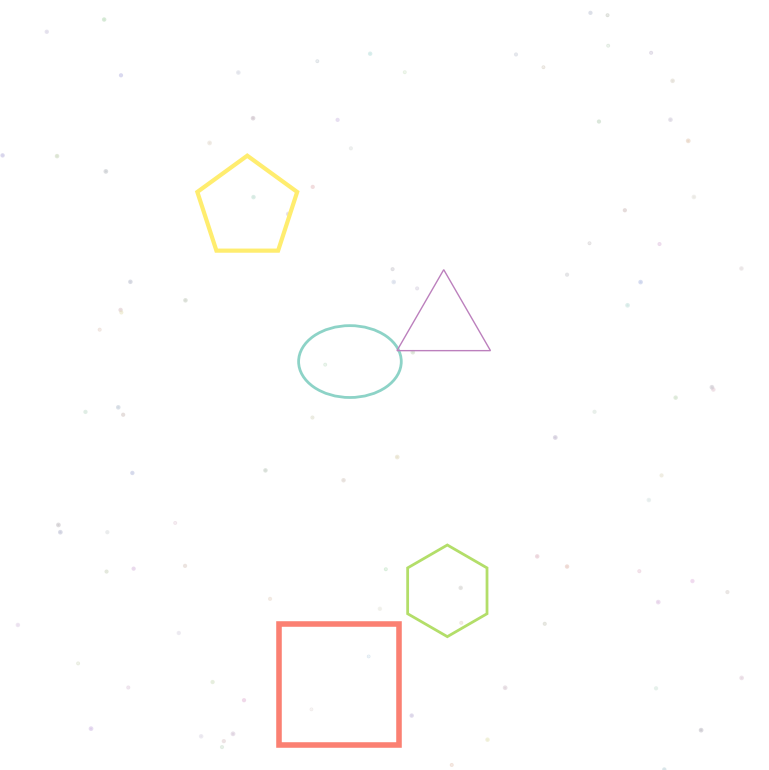[{"shape": "oval", "thickness": 1, "radius": 0.33, "center": [0.454, 0.53]}, {"shape": "square", "thickness": 2, "radius": 0.39, "center": [0.44, 0.111]}, {"shape": "hexagon", "thickness": 1, "radius": 0.3, "center": [0.581, 0.233]}, {"shape": "triangle", "thickness": 0.5, "radius": 0.35, "center": [0.576, 0.58]}, {"shape": "pentagon", "thickness": 1.5, "radius": 0.34, "center": [0.321, 0.73]}]